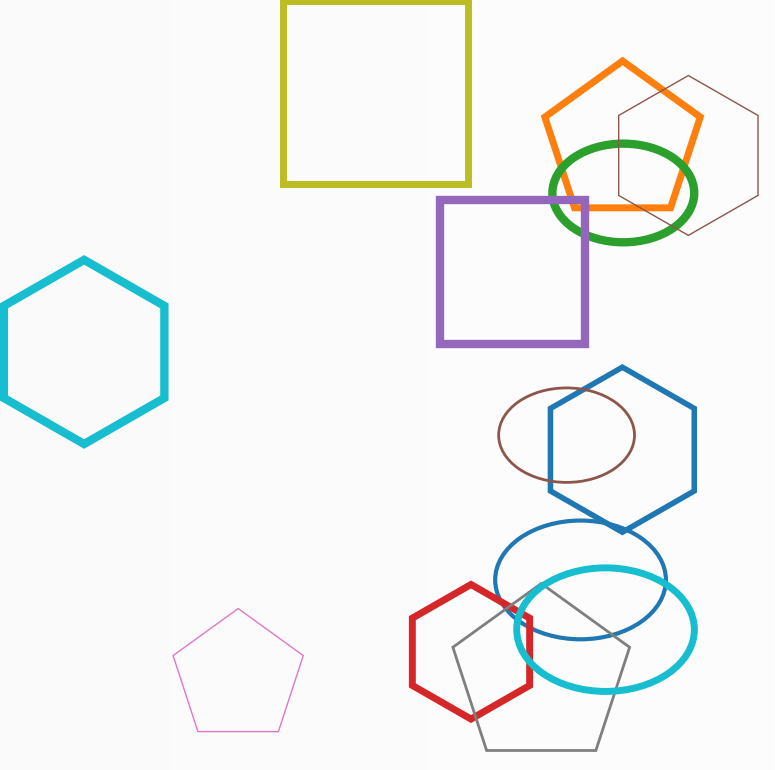[{"shape": "hexagon", "thickness": 2, "radius": 0.54, "center": [0.803, 0.416]}, {"shape": "oval", "thickness": 1.5, "radius": 0.55, "center": [0.749, 0.247]}, {"shape": "pentagon", "thickness": 2.5, "radius": 0.53, "center": [0.803, 0.815]}, {"shape": "oval", "thickness": 3, "radius": 0.46, "center": [0.804, 0.749]}, {"shape": "hexagon", "thickness": 2.5, "radius": 0.44, "center": [0.608, 0.154]}, {"shape": "square", "thickness": 3, "radius": 0.47, "center": [0.661, 0.647]}, {"shape": "hexagon", "thickness": 0.5, "radius": 0.52, "center": [0.888, 0.798]}, {"shape": "oval", "thickness": 1, "radius": 0.44, "center": [0.731, 0.435]}, {"shape": "pentagon", "thickness": 0.5, "radius": 0.44, "center": [0.307, 0.121]}, {"shape": "pentagon", "thickness": 1, "radius": 0.6, "center": [0.698, 0.122]}, {"shape": "square", "thickness": 2.5, "radius": 0.59, "center": [0.485, 0.88]}, {"shape": "oval", "thickness": 2.5, "radius": 0.57, "center": [0.781, 0.182]}, {"shape": "hexagon", "thickness": 3, "radius": 0.6, "center": [0.109, 0.543]}]